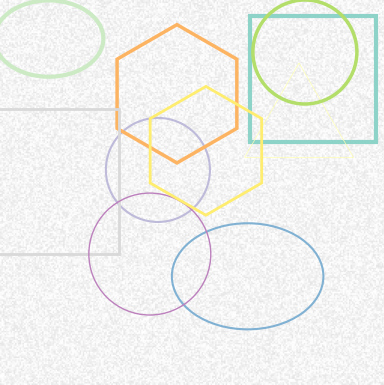[{"shape": "square", "thickness": 3, "radius": 0.82, "center": [0.814, 0.794]}, {"shape": "triangle", "thickness": 0.5, "radius": 0.82, "center": [0.777, 0.673]}, {"shape": "circle", "thickness": 1.5, "radius": 0.68, "center": [0.41, 0.559]}, {"shape": "oval", "thickness": 1.5, "radius": 0.98, "center": [0.643, 0.282]}, {"shape": "hexagon", "thickness": 2.5, "radius": 0.9, "center": [0.46, 0.756]}, {"shape": "circle", "thickness": 2.5, "radius": 0.68, "center": [0.792, 0.865]}, {"shape": "square", "thickness": 2, "radius": 0.95, "center": [0.12, 0.529]}, {"shape": "circle", "thickness": 1, "radius": 0.79, "center": [0.389, 0.34]}, {"shape": "oval", "thickness": 3, "radius": 0.71, "center": [0.127, 0.9]}, {"shape": "hexagon", "thickness": 2, "radius": 0.84, "center": [0.535, 0.608]}]